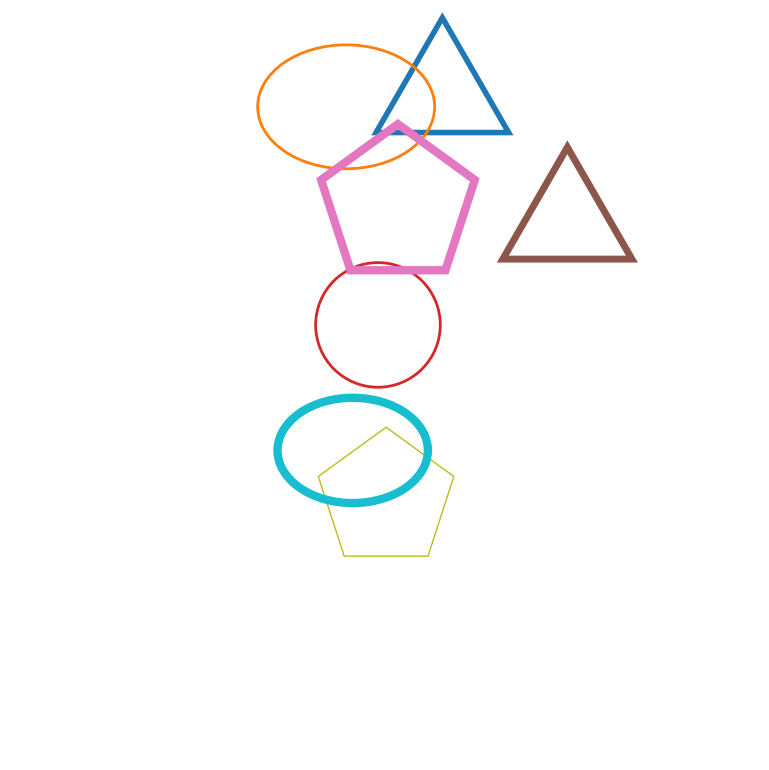[{"shape": "triangle", "thickness": 2, "radius": 0.5, "center": [0.574, 0.878]}, {"shape": "oval", "thickness": 1, "radius": 0.57, "center": [0.45, 0.861]}, {"shape": "circle", "thickness": 1, "radius": 0.4, "center": [0.491, 0.578]}, {"shape": "triangle", "thickness": 2.5, "radius": 0.48, "center": [0.737, 0.712]}, {"shape": "pentagon", "thickness": 3, "radius": 0.52, "center": [0.517, 0.734]}, {"shape": "pentagon", "thickness": 0.5, "radius": 0.46, "center": [0.501, 0.353]}, {"shape": "oval", "thickness": 3, "radius": 0.49, "center": [0.458, 0.415]}]